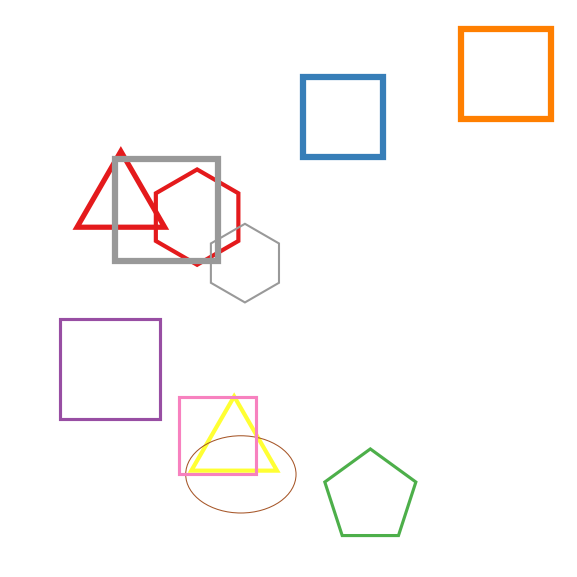[{"shape": "triangle", "thickness": 2.5, "radius": 0.44, "center": [0.209, 0.65]}, {"shape": "hexagon", "thickness": 2, "radius": 0.41, "center": [0.341, 0.623]}, {"shape": "square", "thickness": 3, "radius": 0.35, "center": [0.594, 0.797]}, {"shape": "pentagon", "thickness": 1.5, "radius": 0.41, "center": [0.641, 0.139]}, {"shape": "square", "thickness": 1.5, "radius": 0.43, "center": [0.19, 0.36]}, {"shape": "square", "thickness": 3, "radius": 0.39, "center": [0.876, 0.87]}, {"shape": "triangle", "thickness": 2, "radius": 0.43, "center": [0.405, 0.227]}, {"shape": "oval", "thickness": 0.5, "radius": 0.48, "center": [0.417, 0.178]}, {"shape": "square", "thickness": 1.5, "radius": 0.33, "center": [0.376, 0.244]}, {"shape": "hexagon", "thickness": 1, "radius": 0.34, "center": [0.424, 0.544]}, {"shape": "square", "thickness": 3, "radius": 0.44, "center": [0.288, 0.636]}]